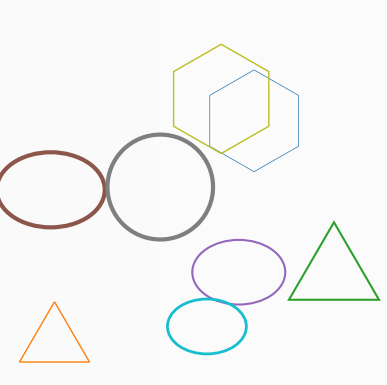[{"shape": "hexagon", "thickness": 0.5, "radius": 0.66, "center": [0.656, 0.686]}, {"shape": "triangle", "thickness": 1, "radius": 0.52, "center": [0.141, 0.112]}, {"shape": "triangle", "thickness": 1.5, "radius": 0.67, "center": [0.862, 0.288]}, {"shape": "oval", "thickness": 1.5, "radius": 0.6, "center": [0.616, 0.293]}, {"shape": "oval", "thickness": 3, "radius": 0.7, "center": [0.131, 0.507]}, {"shape": "circle", "thickness": 3, "radius": 0.68, "center": [0.414, 0.514]}, {"shape": "hexagon", "thickness": 1, "radius": 0.71, "center": [0.571, 0.743]}, {"shape": "oval", "thickness": 2, "radius": 0.51, "center": [0.534, 0.152]}]